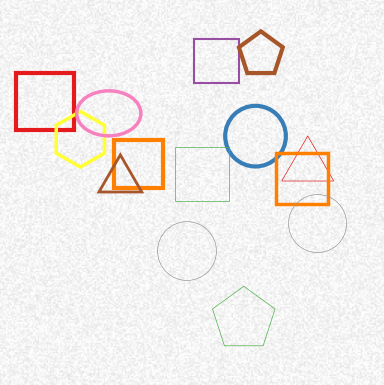[{"shape": "triangle", "thickness": 0.5, "radius": 0.39, "center": [0.799, 0.569]}, {"shape": "square", "thickness": 3, "radius": 0.37, "center": [0.117, 0.737]}, {"shape": "circle", "thickness": 3, "radius": 0.39, "center": [0.664, 0.646]}, {"shape": "square", "thickness": 0.5, "radius": 0.35, "center": [0.524, 0.547]}, {"shape": "pentagon", "thickness": 0.5, "radius": 0.43, "center": [0.633, 0.171]}, {"shape": "square", "thickness": 1.5, "radius": 0.29, "center": [0.561, 0.842]}, {"shape": "square", "thickness": 3, "radius": 0.31, "center": [0.36, 0.573]}, {"shape": "square", "thickness": 2.5, "radius": 0.33, "center": [0.785, 0.537]}, {"shape": "hexagon", "thickness": 2.5, "radius": 0.36, "center": [0.209, 0.638]}, {"shape": "pentagon", "thickness": 3, "radius": 0.3, "center": [0.678, 0.859]}, {"shape": "triangle", "thickness": 2, "radius": 0.32, "center": [0.313, 0.533]}, {"shape": "oval", "thickness": 2.5, "radius": 0.42, "center": [0.283, 0.706]}, {"shape": "circle", "thickness": 0.5, "radius": 0.38, "center": [0.486, 0.348]}, {"shape": "circle", "thickness": 0.5, "radius": 0.38, "center": [0.825, 0.419]}]